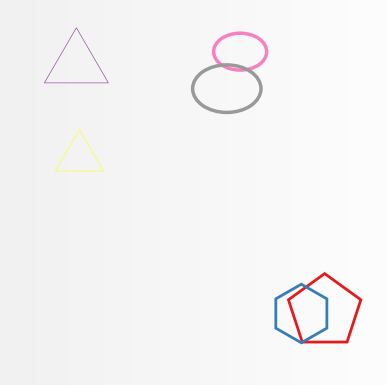[{"shape": "pentagon", "thickness": 2, "radius": 0.49, "center": [0.838, 0.191]}, {"shape": "hexagon", "thickness": 2, "radius": 0.38, "center": [0.778, 0.186]}, {"shape": "triangle", "thickness": 0.5, "radius": 0.48, "center": [0.197, 0.832]}, {"shape": "triangle", "thickness": 0.5, "radius": 0.36, "center": [0.205, 0.592]}, {"shape": "oval", "thickness": 2.5, "radius": 0.34, "center": [0.62, 0.866]}, {"shape": "oval", "thickness": 2.5, "radius": 0.44, "center": [0.585, 0.77]}]